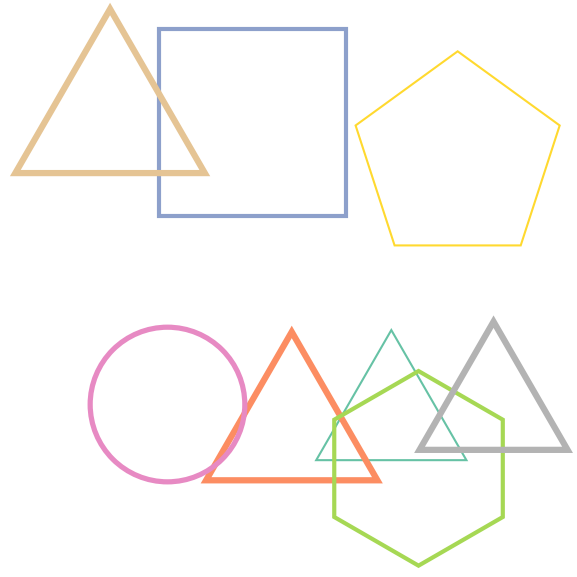[{"shape": "triangle", "thickness": 1, "radius": 0.75, "center": [0.678, 0.277]}, {"shape": "triangle", "thickness": 3, "radius": 0.86, "center": [0.505, 0.253]}, {"shape": "square", "thickness": 2, "radius": 0.81, "center": [0.438, 0.787]}, {"shape": "circle", "thickness": 2.5, "radius": 0.67, "center": [0.29, 0.299]}, {"shape": "hexagon", "thickness": 2, "radius": 0.84, "center": [0.725, 0.188]}, {"shape": "pentagon", "thickness": 1, "radius": 0.93, "center": [0.792, 0.724]}, {"shape": "triangle", "thickness": 3, "radius": 0.95, "center": [0.191, 0.794]}, {"shape": "triangle", "thickness": 3, "radius": 0.74, "center": [0.855, 0.294]}]